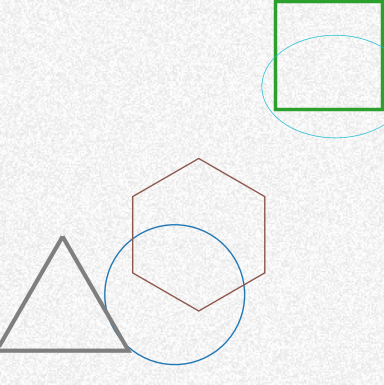[{"shape": "circle", "thickness": 1, "radius": 0.91, "center": [0.454, 0.235]}, {"shape": "square", "thickness": 2.5, "radius": 0.7, "center": [0.852, 0.857]}, {"shape": "hexagon", "thickness": 1, "radius": 0.99, "center": [0.516, 0.39]}, {"shape": "triangle", "thickness": 3, "radius": 0.99, "center": [0.163, 0.188]}, {"shape": "oval", "thickness": 0.5, "radius": 0.95, "center": [0.871, 0.775]}]